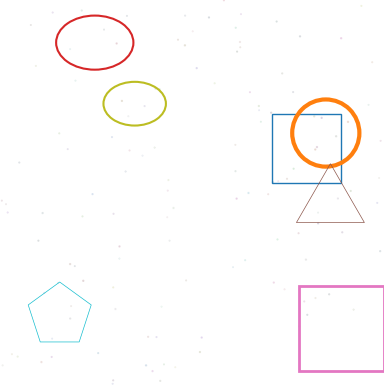[{"shape": "square", "thickness": 1, "radius": 0.45, "center": [0.795, 0.615]}, {"shape": "circle", "thickness": 3, "radius": 0.44, "center": [0.846, 0.654]}, {"shape": "oval", "thickness": 1.5, "radius": 0.5, "center": [0.246, 0.889]}, {"shape": "triangle", "thickness": 0.5, "radius": 0.51, "center": [0.858, 0.473]}, {"shape": "square", "thickness": 2, "radius": 0.55, "center": [0.886, 0.147]}, {"shape": "oval", "thickness": 1.5, "radius": 0.41, "center": [0.35, 0.731]}, {"shape": "pentagon", "thickness": 0.5, "radius": 0.43, "center": [0.155, 0.181]}]